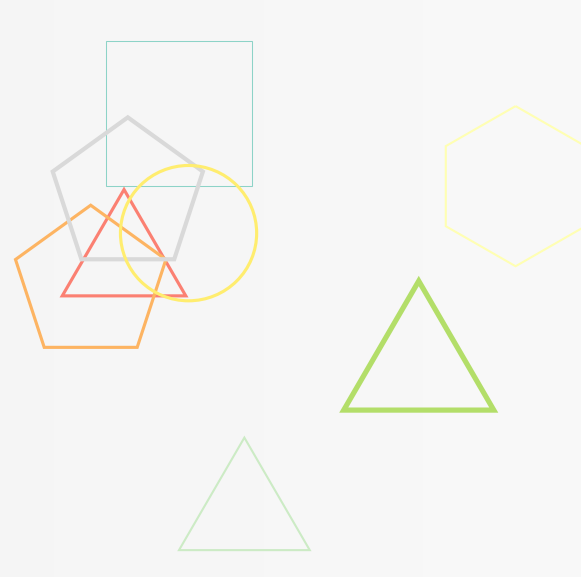[{"shape": "square", "thickness": 0.5, "radius": 0.62, "center": [0.308, 0.803]}, {"shape": "hexagon", "thickness": 1, "radius": 0.69, "center": [0.887, 0.677]}, {"shape": "triangle", "thickness": 1.5, "radius": 0.61, "center": [0.213, 0.548]}, {"shape": "pentagon", "thickness": 1.5, "radius": 0.68, "center": [0.156, 0.508]}, {"shape": "triangle", "thickness": 2.5, "radius": 0.75, "center": [0.72, 0.364]}, {"shape": "pentagon", "thickness": 2, "radius": 0.68, "center": [0.22, 0.66]}, {"shape": "triangle", "thickness": 1, "radius": 0.65, "center": [0.42, 0.111]}, {"shape": "circle", "thickness": 1.5, "radius": 0.59, "center": [0.324, 0.595]}]